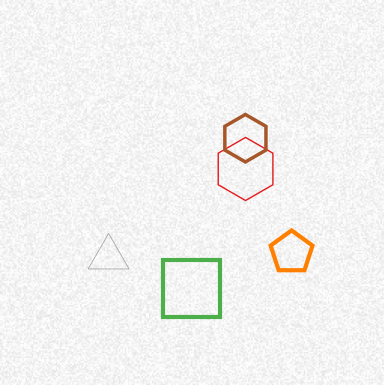[{"shape": "hexagon", "thickness": 1, "radius": 0.41, "center": [0.638, 0.561]}, {"shape": "square", "thickness": 3, "radius": 0.37, "center": [0.498, 0.25]}, {"shape": "pentagon", "thickness": 3, "radius": 0.29, "center": [0.757, 0.344]}, {"shape": "hexagon", "thickness": 2.5, "radius": 0.31, "center": [0.637, 0.641]}, {"shape": "triangle", "thickness": 0.5, "radius": 0.31, "center": [0.282, 0.332]}]